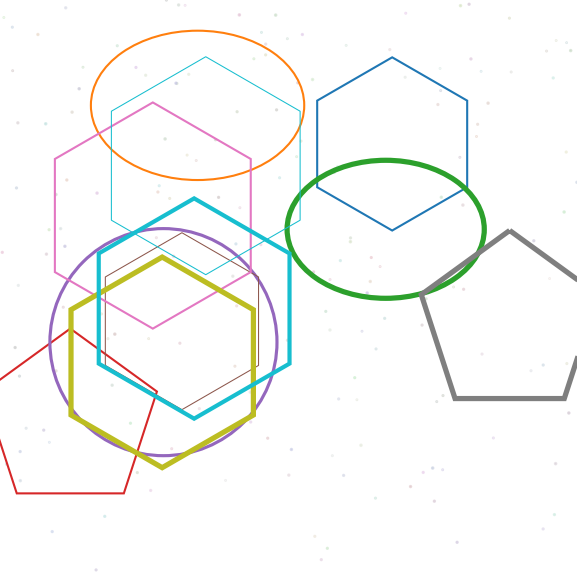[{"shape": "hexagon", "thickness": 1, "radius": 0.75, "center": [0.679, 0.75]}, {"shape": "oval", "thickness": 1, "radius": 0.92, "center": [0.342, 0.817]}, {"shape": "oval", "thickness": 2.5, "radius": 0.85, "center": [0.668, 0.602]}, {"shape": "pentagon", "thickness": 1, "radius": 0.79, "center": [0.122, 0.272]}, {"shape": "circle", "thickness": 1.5, "radius": 0.98, "center": [0.283, 0.407]}, {"shape": "hexagon", "thickness": 0.5, "radius": 0.77, "center": [0.315, 0.443]}, {"shape": "hexagon", "thickness": 1, "radius": 0.98, "center": [0.265, 0.626]}, {"shape": "pentagon", "thickness": 2.5, "radius": 0.8, "center": [0.883, 0.439]}, {"shape": "hexagon", "thickness": 2.5, "radius": 0.91, "center": [0.281, 0.372]}, {"shape": "hexagon", "thickness": 0.5, "radius": 0.94, "center": [0.356, 0.712]}, {"shape": "hexagon", "thickness": 2, "radius": 0.95, "center": [0.336, 0.465]}]